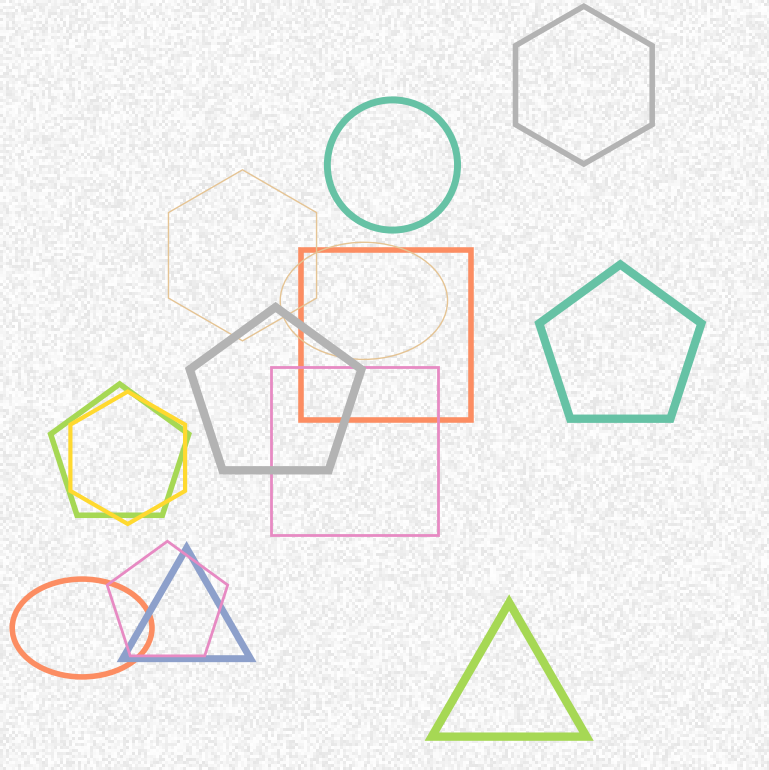[{"shape": "circle", "thickness": 2.5, "radius": 0.42, "center": [0.51, 0.786]}, {"shape": "pentagon", "thickness": 3, "radius": 0.55, "center": [0.806, 0.546]}, {"shape": "oval", "thickness": 2, "radius": 0.45, "center": [0.107, 0.184]}, {"shape": "square", "thickness": 2, "radius": 0.55, "center": [0.502, 0.565]}, {"shape": "triangle", "thickness": 2.5, "radius": 0.48, "center": [0.242, 0.193]}, {"shape": "square", "thickness": 1, "radius": 0.54, "center": [0.46, 0.414]}, {"shape": "pentagon", "thickness": 1, "radius": 0.41, "center": [0.217, 0.215]}, {"shape": "triangle", "thickness": 3, "radius": 0.58, "center": [0.661, 0.101]}, {"shape": "pentagon", "thickness": 2, "radius": 0.47, "center": [0.155, 0.407]}, {"shape": "hexagon", "thickness": 1.5, "radius": 0.43, "center": [0.166, 0.405]}, {"shape": "hexagon", "thickness": 0.5, "radius": 0.56, "center": [0.315, 0.668]}, {"shape": "oval", "thickness": 0.5, "radius": 0.54, "center": [0.473, 0.609]}, {"shape": "hexagon", "thickness": 2, "radius": 0.51, "center": [0.758, 0.889]}, {"shape": "pentagon", "thickness": 3, "radius": 0.59, "center": [0.358, 0.484]}]